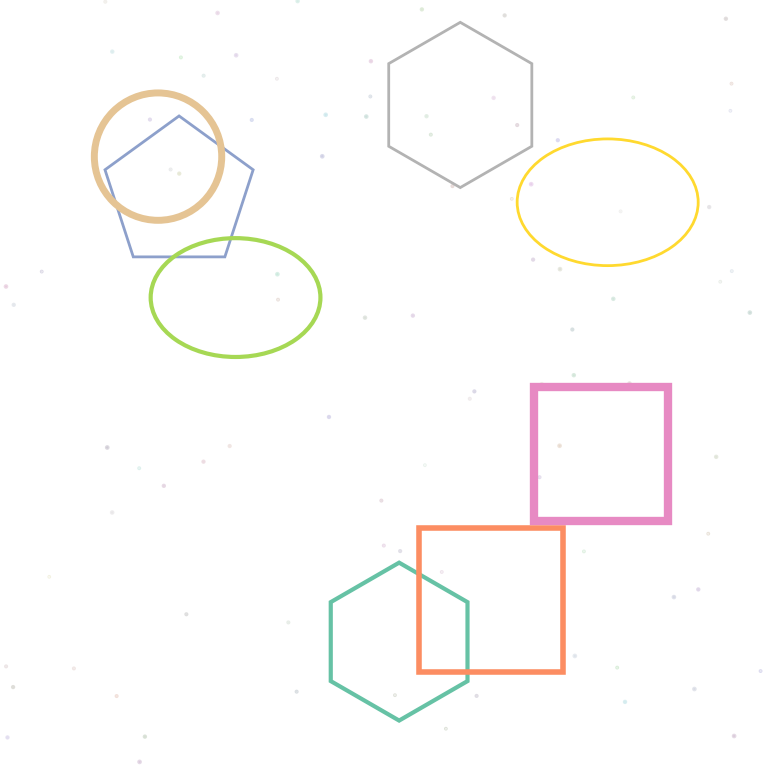[{"shape": "hexagon", "thickness": 1.5, "radius": 0.51, "center": [0.518, 0.167]}, {"shape": "square", "thickness": 2, "radius": 0.47, "center": [0.638, 0.221]}, {"shape": "pentagon", "thickness": 1, "radius": 0.51, "center": [0.233, 0.748]}, {"shape": "square", "thickness": 3, "radius": 0.43, "center": [0.781, 0.41]}, {"shape": "oval", "thickness": 1.5, "radius": 0.55, "center": [0.306, 0.614]}, {"shape": "oval", "thickness": 1, "radius": 0.59, "center": [0.789, 0.737]}, {"shape": "circle", "thickness": 2.5, "radius": 0.41, "center": [0.205, 0.797]}, {"shape": "hexagon", "thickness": 1, "radius": 0.54, "center": [0.598, 0.864]}]